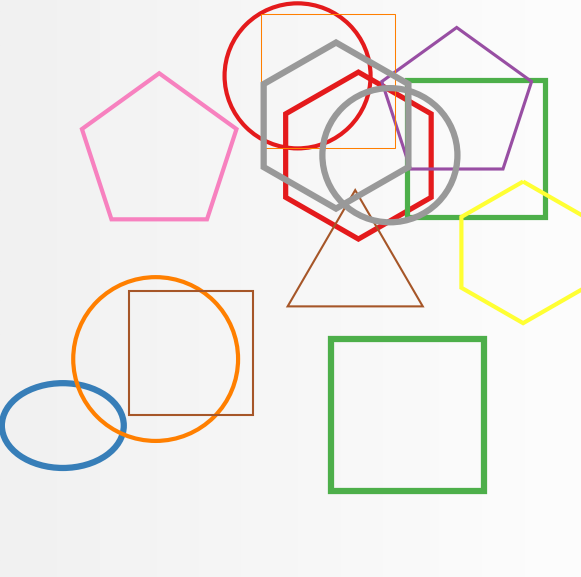[{"shape": "circle", "thickness": 2, "radius": 0.63, "center": [0.512, 0.868]}, {"shape": "hexagon", "thickness": 2.5, "radius": 0.72, "center": [0.617, 0.73]}, {"shape": "oval", "thickness": 3, "radius": 0.52, "center": [0.108, 0.262]}, {"shape": "square", "thickness": 2.5, "radius": 0.59, "center": [0.819, 0.742]}, {"shape": "square", "thickness": 3, "radius": 0.66, "center": [0.701, 0.28]}, {"shape": "pentagon", "thickness": 1.5, "radius": 0.68, "center": [0.786, 0.816]}, {"shape": "circle", "thickness": 2, "radius": 0.71, "center": [0.268, 0.377]}, {"shape": "square", "thickness": 0.5, "radius": 0.58, "center": [0.564, 0.858]}, {"shape": "hexagon", "thickness": 2, "radius": 0.61, "center": [0.9, 0.562]}, {"shape": "triangle", "thickness": 1, "radius": 0.67, "center": [0.611, 0.536]}, {"shape": "square", "thickness": 1, "radius": 0.54, "center": [0.328, 0.387]}, {"shape": "pentagon", "thickness": 2, "radius": 0.7, "center": [0.274, 0.732]}, {"shape": "hexagon", "thickness": 3, "radius": 0.72, "center": [0.578, 0.782]}, {"shape": "circle", "thickness": 3, "radius": 0.58, "center": [0.671, 0.73]}]